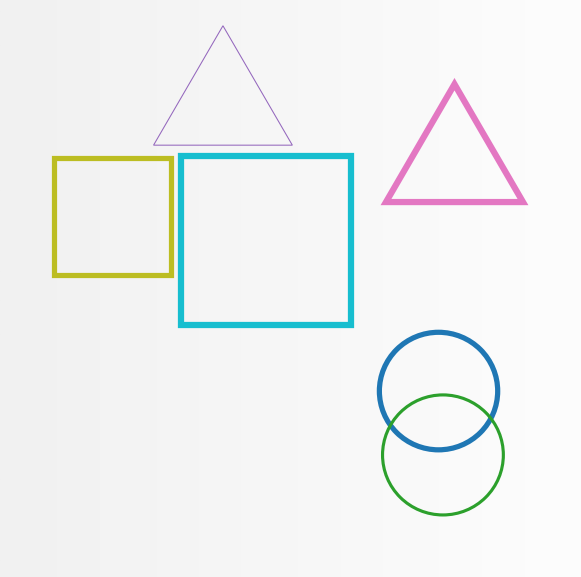[{"shape": "circle", "thickness": 2.5, "radius": 0.51, "center": [0.754, 0.322]}, {"shape": "circle", "thickness": 1.5, "radius": 0.52, "center": [0.762, 0.211]}, {"shape": "triangle", "thickness": 0.5, "radius": 0.69, "center": [0.384, 0.817]}, {"shape": "triangle", "thickness": 3, "radius": 0.68, "center": [0.782, 0.717]}, {"shape": "square", "thickness": 2.5, "radius": 0.5, "center": [0.194, 0.624]}, {"shape": "square", "thickness": 3, "radius": 0.73, "center": [0.457, 0.582]}]